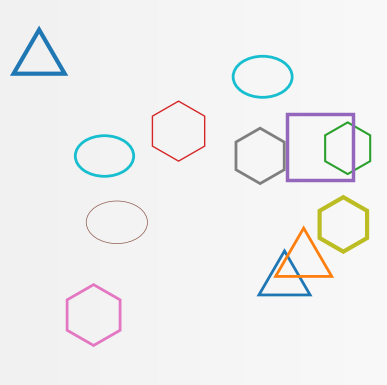[{"shape": "triangle", "thickness": 3, "radius": 0.38, "center": [0.101, 0.847]}, {"shape": "triangle", "thickness": 2, "radius": 0.38, "center": [0.734, 0.272]}, {"shape": "triangle", "thickness": 2, "radius": 0.42, "center": [0.784, 0.324]}, {"shape": "hexagon", "thickness": 1.5, "radius": 0.34, "center": [0.897, 0.615]}, {"shape": "hexagon", "thickness": 1, "radius": 0.39, "center": [0.461, 0.659]}, {"shape": "square", "thickness": 2.5, "radius": 0.43, "center": [0.826, 0.619]}, {"shape": "oval", "thickness": 0.5, "radius": 0.4, "center": [0.302, 0.423]}, {"shape": "hexagon", "thickness": 2, "radius": 0.39, "center": [0.242, 0.182]}, {"shape": "hexagon", "thickness": 2, "radius": 0.36, "center": [0.671, 0.595]}, {"shape": "hexagon", "thickness": 3, "radius": 0.35, "center": [0.886, 0.417]}, {"shape": "oval", "thickness": 2, "radius": 0.38, "center": [0.27, 0.595]}, {"shape": "oval", "thickness": 2, "radius": 0.38, "center": [0.678, 0.801]}]